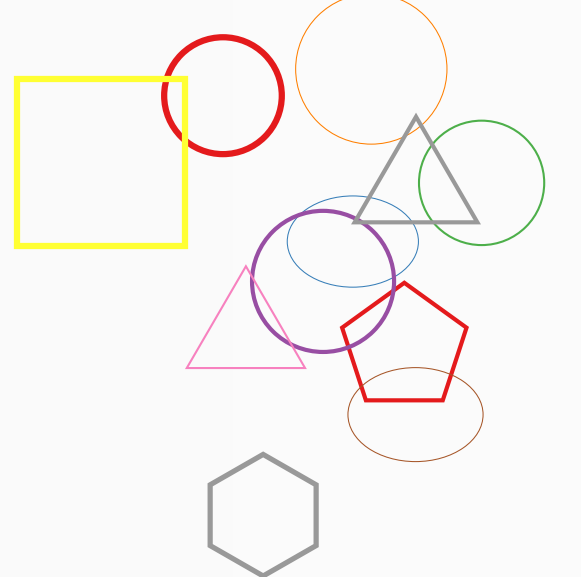[{"shape": "circle", "thickness": 3, "radius": 0.51, "center": [0.384, 0.833]}, {"shape": "pentagon", "thickness": 2, "radius": 0.56, "center": [0.696, 0.397]}, {"shape": "oval", "thickness": 0.5, "radius": 0.56, "center": [0.607, 0.581]}, {"shape": "circle", "thickness": 1, "radius": 0.54, "center": [0.829, 0.682]}, {"shape": "circle", "thickness": 2, "radius": 0.61, "center": [0.556, 0.512]}, {"shape": "circle", "thickness": 0.5, "radius": 0.65, "center": [0.639, 0.88]}, {"shape": "square", "thickness": 3, "radius": 0.72, "center": [0.174, 0.718]}, {"shape": "oval", "thickness": 0.5, "radius": 0.58, "center": [0.715, 0.281]}, {"shape": "triangle", "thickness": 1, "radius": 0.59, "center": [0.423, 0.421]}, {"shape": "hexagon", "thickness": 2.5, "radius": 0.53, "center": [0.453, 0.107]}, {"shape": "triangle", "thickness": 2, "radius": 0.61, "center": [0.716, 0.675]}]